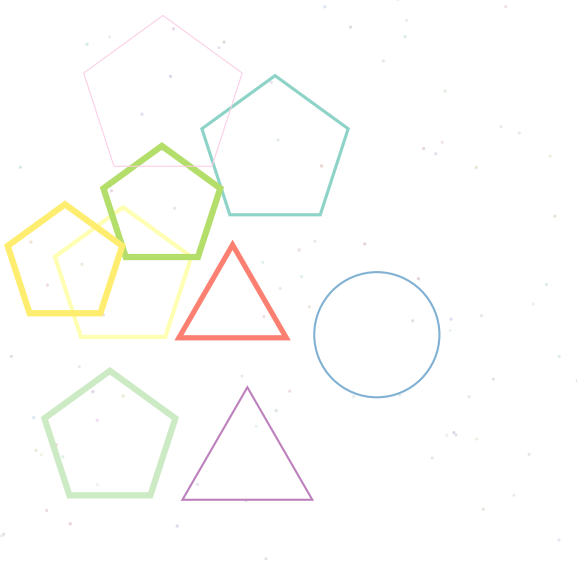[{"shape": "pentagon", "thickness": 1.5, "radius": 0.67, "center": [0.476, 0.735]}, {"shape": "pentagon", "thickness": 2, "radius": 0.62, "center": [0.213, 0.516]}, {"shape": "triangle", "thickness": 2.5, "radius": 0.54, "center": [0.403, 0.468]}, {"shape": "circle", "thickness": 1, "radius": 0.54, "center": [0.653, 0.42]}, {"shape": "pentagon", "thickness": 3, "radius": 0.53, "center": [0.28, 0.64]}, {"shape": "pentagon", "thickness": 0.5, "radius": 0.72, "center": [0.282, 0.828]}, {"shape": "triangle", "thickness": 1, "radius": 0.65, "center": [0.428, 0.199]}, {"shape": "pentagon", "thickness": 3, "radius": 0.6, "center": [0.19, 0.238]}, {"shape": "pentagon", "thickness": 3, "radius": 0.52, "center": [0.113, 0.541]}]